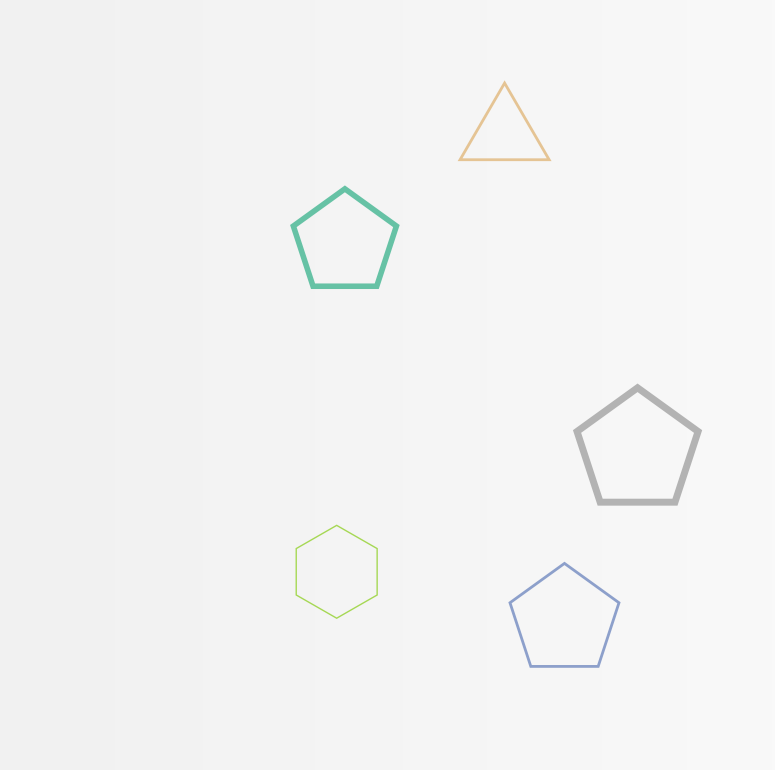[{"shape": "pentagon", "thickness": 2, "radius": 0.35, "center": [0.445, 0.685]}, {"shape": "pentagon", "thickness": 1, "radius": 0.37, "center": [0.728, 0.194]}, {"shape": "hexagon", "thickness": 0.5, "radius": 0.3, "center": [0.434, 0.257]}, {"shape": "triangle", "thickness": 1, "radius": 0.33, "center": [0.651, 0.826]}, {"shape": "pentagon", "thickness": 2.5, "radius": 0.41, "center": [0.823, 0.414]}]